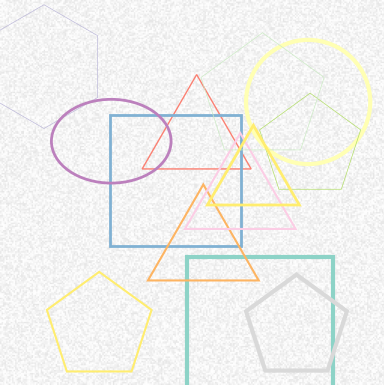[{"shape": "square", "thickness": 3, "radius": 0.95, "center": [0.676, 0.143]}, {"shape": "circle", "thickness": 3, "radius": 0.81, "center": [0.8, 0.735]}, {"shape": "hexagon", "thickness": 0.5, "radius": 0.8, "center": [0.114, 0.827]}, {"shape": "triangle", "thickness": 1, "radius": 0.82, "center": [0.511, 0.643]}, {"shape": "square", "thickness": 2, "radius": 0.85, "center": [0.455, 0.532]}, {"shape": "triangle", "thickness": 1.5, "radius": 0.83, "center": [0.528, 0.355]}, {"shape": "pentagon", "thickness": 0.5, "radius": 0.69, "center": [0.806, 0.62]}, {"shape": "triangle", "thickness": 1.5, "radius": 0.83, "center": [0.624, 0.488]}, {"shape": "pentagon", "thickness": 3, "radius": 0.69, "center": [0.77, 0.149]}, {"shape": "oval", "thickness": 2, "radius": 0.78, "center": [0.289, 0.633]}, {"shape": "pentagon", "thickness": 0.5, "radius": 0.84, "center": [0.682, 0.747]}, {"shape": "pentagon", "thickness": 1.5, "radius": 0.71, "center": [0.258, 0.151]}, {"shape": "triangle", "thickness": 2, "radius": 0.69, "center": [0.658, 0.537]}]